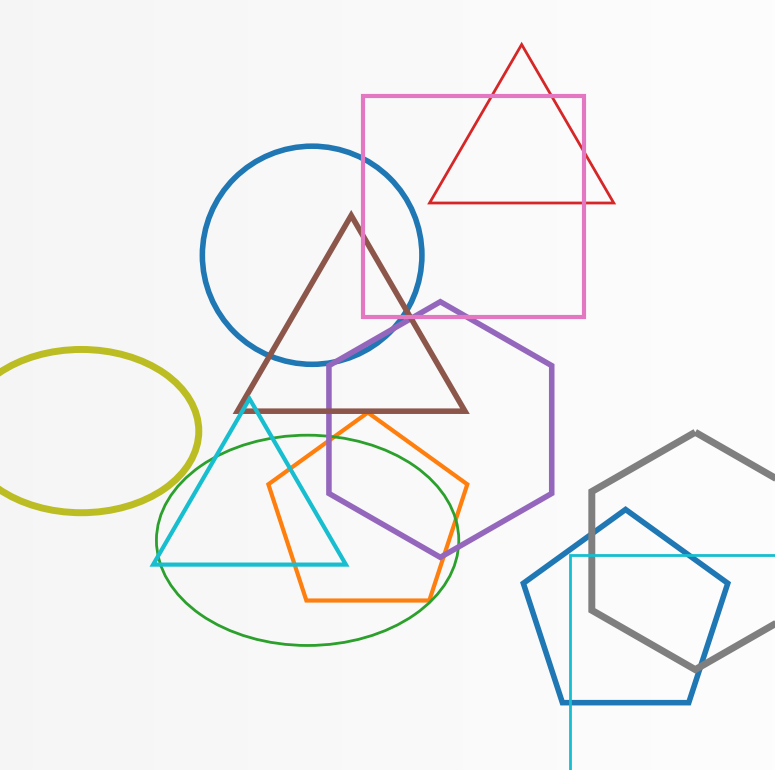[{"shape": "circle", "thickness": 2, "radius": 0.71, "center": [0.403, 0.669]}, {"shape": "pentagon", "thickness": 2, "radius": 0.69, "center": [0.807, 0.2]}, {"shape": "pentagon", "thickness": 1.5, "radius": 0.67, "center": [0.475, 0.329]}, {"shape": "oval", "thickness": 1, "radius": 0.98, "center": [0.397, 0.298]}, {"shape": "triangle", "thickness": 1, "radius": 0.69, "center": [0.673, 0.805]}, {"shape": "hexagon", "thickness": 2, "radius": 0.83, "center": [0.568, 0.442]}, {"shape": "triangle", "thickness": 2, "radius": 0.85, "center": [0.453, 0.551]}, {"shape": "square", "thickness": 1.5, "radius": 0.72, "center": [0.611, 0.732]}, {"shape": "hexagon", "thickness": 2.5, "radius": 0.77, "center": [0.897, 0.285]}, {"shape": "oval", "thickness": 2.5, "radius": 0.76, "center": [0.105, 0.44]}, {"shape": "triangle", "thickness": 1.5, "radius": 0.72, "center": [0.322, 0.339]}, {"shape": "square", "thickness": 1, "radius": 0.76, "center": [0.887, 0.127]}]